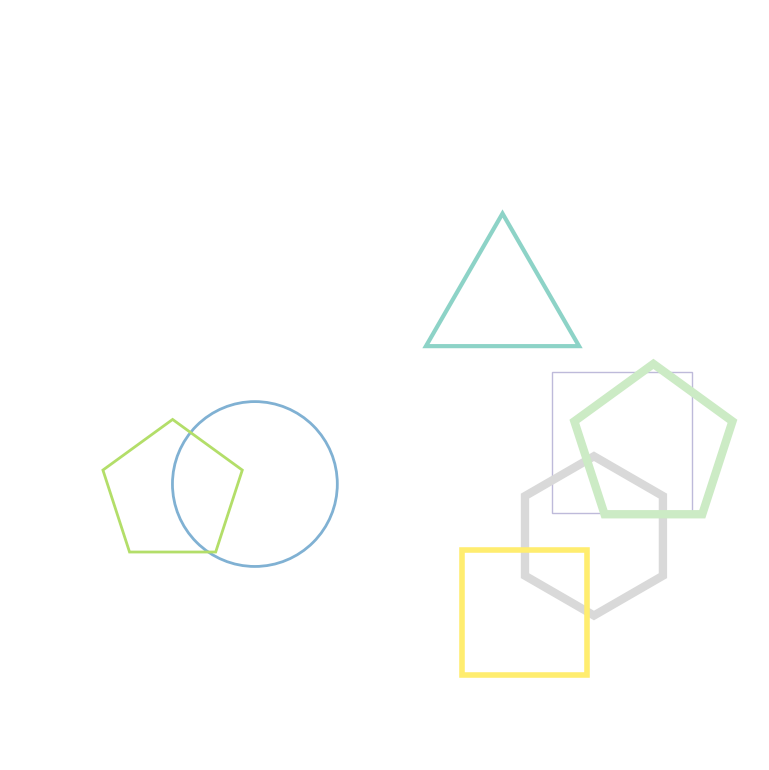[{"shape": "triangle", "thickness": 1.5, "radius": 0.57, "center": [0.653, 0.608]}, {"shape": "square", "thickness": 0.5, "radius": 0.46, "center": [0.808, 0.425]}, {"shape": "circle", "thickness": 1, "radius": 0.54, "center": [0.331, 0.371]}, {"shape": "pentagon", "thickness": 1, "radius": 0.48, "center": [0.224, 0.36]}, {"shape": "hexagon", "thickness": 3, "radius": 0.52, "center": [0.771, 0.304]}, {"shape": "pentagon", "thickness": 3, "radius": 0.54, "center": [0.849, 0.419]}, {"shape": "square", "thickness": 2, "radius": 0.41, "center": [0.681, 0.205]}]